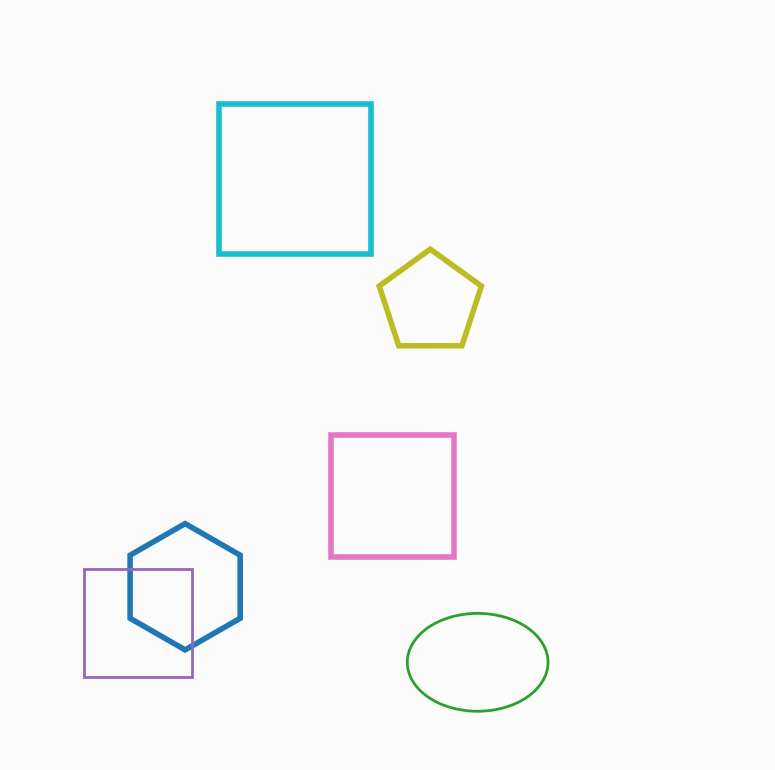[{"shape": "hexagon", "thickness": 2, "radius": 0.41, "center": [0.239, 0.238]}, {"shape": "oval", "thickness": 1, "radius": 0.45, "center": [0.616, 0.14]}, {"shape": "square", "thickness": 1, "radius": 0.35, "center": [0.178, 0.19]}, {"shape": "square", "thickness": 2, "radius": 0.4, "center": [0.506, 0.356]}, {"shape": "pentagon", "thickness": 2, "radius": 0.35, "center": [0.555, 0.607]}, {"shape": "square", "thickness": 2, "radius": 0.49, "center": [0.381, 0.768]}]